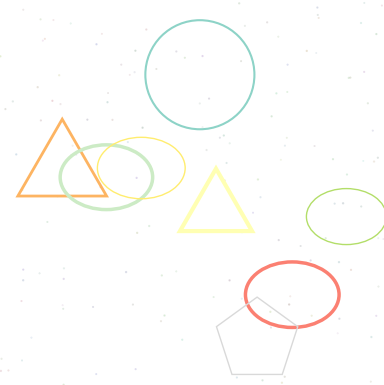[{"shape": "circle", "thickness": 1.5, "radius": 0.71, "center": [0.519, 0.806]}, {"shape": "triangle", "thickness": 3, "radius": 0.54, "center": [0.561, 0.454]}, {"shape": "oval", "thickness": 2.5, "radius": 0.61, "center": [0.759, 0.235]}, {"shape": "triangle", "thickness": 2, "radius": 0.67, "center": [0.162, 0.557]}, {"shape": "oval", "thickness": 1, "radius": 0.52, "center": [0.9, 0.437]}, {"shape": "pentagon", "thickness": 1, "radius": 0.56, "center": [0.668, 0.117]}, {"shape": "oval", "thickness": 2.5, "radius": 0.6, "center": [0.276, 0.54]}, {"shape": "oval", "thickness": 1, "radius": 0.57, "center": [0.367, 0.564]}]